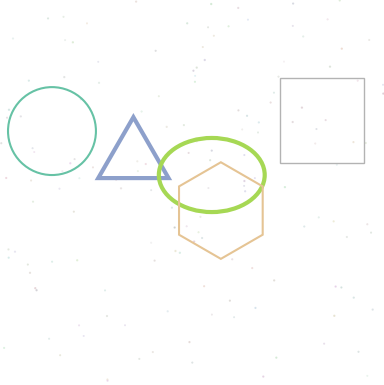[{"shape": "circle", "thickness": 1.5, "radius": 0.57, "center": [0.135, 0.66]}, {"shape": "triangle", "thickness": 3, "radius": 0.53, "center": [0.346, 0.59]}, {"shape": "oval", "thickness": 3, "radius": 0.69, "center": [0.55, 0.545]}, {"shape": "hexagon", "thickness": 1.5, "radius": 0.63, "center": [0.574, 0.453]}, {"shape": "square", "thickness": 1, "radius": 0.55, "center": [0.836, 0.688]}]